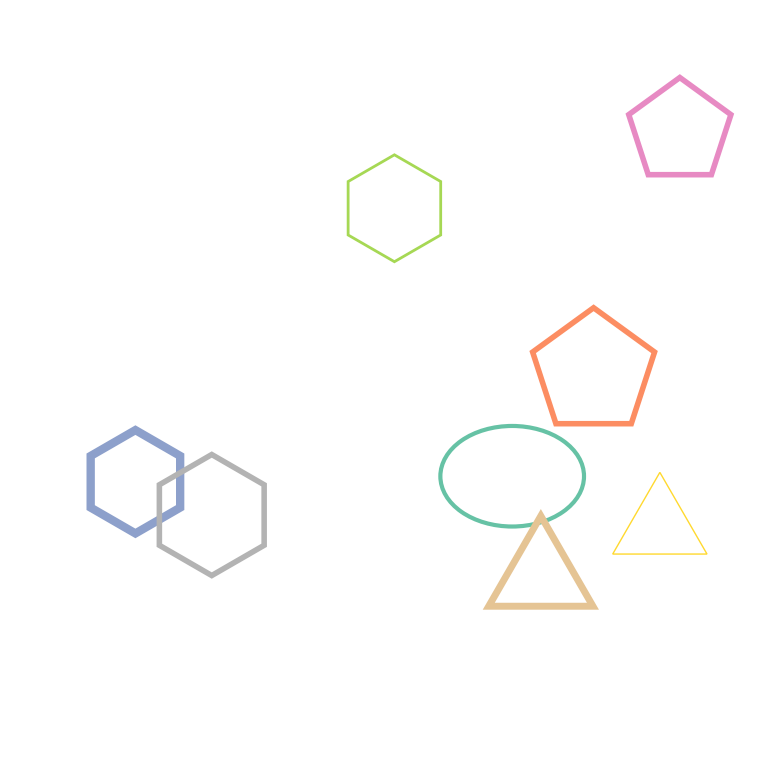[{"shape": "oval", "thickness": 1.5, "radius": 0.47, "center": [0.665, 0.382]}, {"shape": "pentagon", "thickness": 2, "radius": 0.42, "center": [0.771, 0.517]}, {"shape": "hexagon", "thickness": 3, "radius": 0.34, "center": [0.176, 0.374]}, {"shape": "pentagon", "thickness": 2, "radius": 0.35, "center": [0.883, 0.83]}, {"shape": "hexagon", "thickness": 1, "radius": 0.35, "center": [0.512, 0.73]}, {"shape": "triangle", "thickness": 0.5, "radius": 0.35, "center": [0.857, 0.316]}, {"shape": "triangle", "thickness": 2.5, "radius": 0.39, "center": [0.702, 0.252]}, {"shape": "hexagon", "thickness": 2, "radius": 0.39, "center": [0.275, 0.331]}]